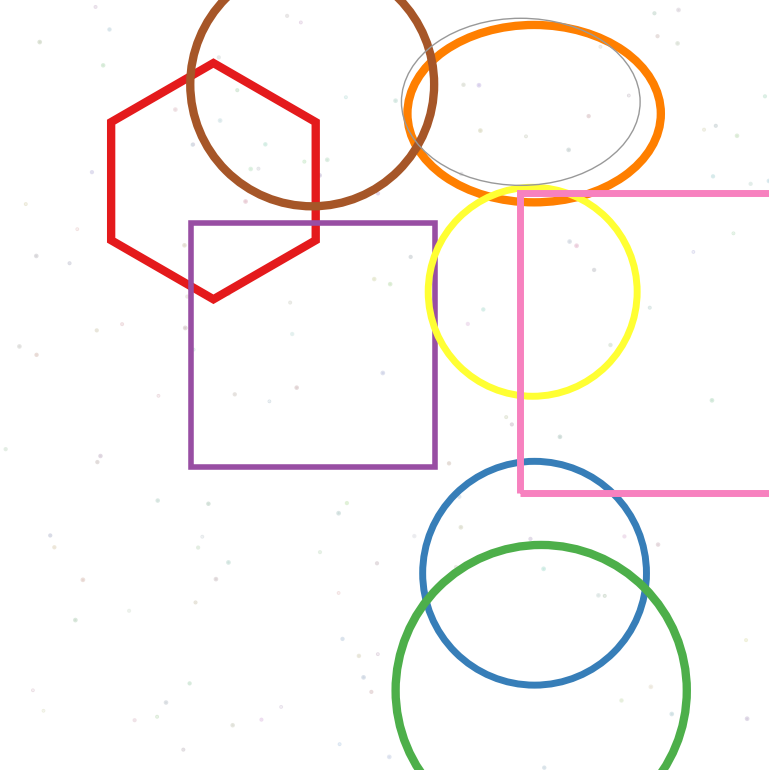[{"shape": "hexagon", "thickness": 3, "radius": 0.77, "center": [0.277, 0.765]}, {"shape": "circle", "thickness": 2.5, "radius": 0.73, "center": [0.694, 0.256]}, {"shape": "circle", "thickness": 3, "radius": 0.95, "center": [0.703, 0.103]}, {"shape": "square", "thickness": 2, "radius": 0.79, "center": [0.407, 0.552]}, {"shape": "oval", "thickness": 3, "radius": 0.82, "center": [0.694, 0.852]}, {"shape": "circle", "thickness": 2.5, "radius": 0.68, "center": [0.692, 0.621]}, {"shape": "circle", "thickness": 3, "radius": 0.79, "center": [0.405, 0.89]}, {"shape": "square", "thickness": 2.5, "radius": 0.97, "center": [0.871, 0.555]}, {"shape": "oval", "thickness": 0.5, "radius": 0.77, "center": [0.676, 0.868]}]